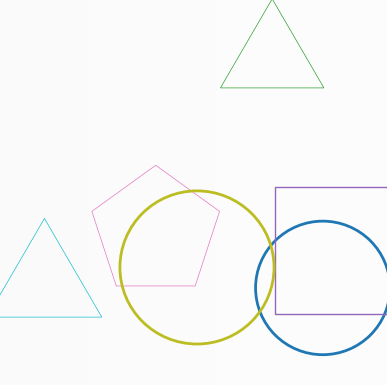[{"shape": "circle", "thickness": 2, "radius": 0.87, "center": [0.833, 0.252]}, {"shape": "triangle", "thickness": 0.5, "radius": 0.77, "center": [0.702, 0.849]}, {"shape": "square", "thickness": 1, "radius": 0.82, "center": [0.873, 0.35]}, {"shape": "pentagon", "thickness": 0.5, "radius": 0.87, "center": [0.402, 0.397]}, {"shape": "circle", "thickness": 2, "radius": 0.99, "center": [0.508, 0.305]}, {"shape": "triangle", "thickness": 0.5, "radius": 0.85, "center": [0.115, 0.262]}]